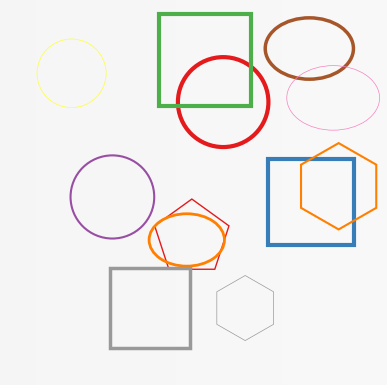[{"shape": "circle", "thickness": 3, "radius": 0.58, "center": [0.576, 0.735]}, {"shape": "pentagon", "thickness": 1, "radius": 0.5, "center": [0.495, 0.382]}, {"shape": "square", "thickness": 3, "radius": 0.56, "center": [0.802, 0.474]}, {"shape": "square", "thickness": 3, "radius": 0.6, "center": [0.529, 0.845]}, {"shape": "circle", "thickness": 1.5, "radius": 0.54, "center": [0.29, 0.488]}, {"shape": "oval", "thickness": 2, "radius": 0.49, "center": [0.482, 0.377]}, {"shape": "hexagon", "thickness": 1.5, "radius": 0.56, "center": [0.874, 0.516]}, {"shape": "circle", "thickness": 0.5, "radius": 0.45, "center": [0.185, 0.81]}, {"shape": "oval", "thickness": 2.5, "radius": 0.57, "center": [0.798, 0.874]}, {"shape": "oval", "thickness": 0.5, "radius": 0.6, "center": [0.86, 0.746]}, {"shape": "square", "thickness": 2.5, "radius": 0.52, "center": [0.387, 0.201]}, {"shape": "hexagon", "thickness": 0.5, "radius": 0.42, "center": [0.633, 0.2]}]